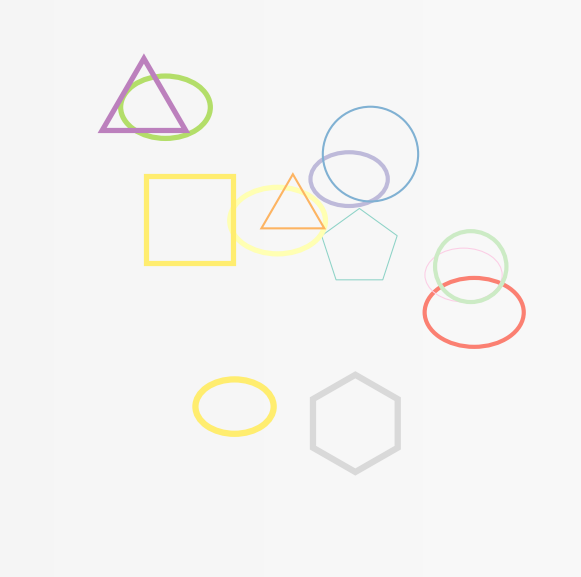[{"shape": "pentagon", "thickness": 0.5, "radius": 0.34, "center": [0.618, 0.57]}, {"shape": "oval", "thickness": 2.5, "radius": 0.41, "center": [0.478, 0.617]}, {"shape": "oval", "thickness": 2, "radius": 0.33, "center": [0.601, 0.689]}, {"shape": "oval", "thickness": 2, "radius": 0.43, "center": [0.816, 0.458]}, {"shape": "circle", "thickness": 1, "radius": 0.41, "center": [0.637, 0.732]}, {"shape": "triangle", "thickness": 1, "radius": 0.31, "center": [0.504, 0.635]}, {"shape": "oval", "thickness": 2.5, "radius": 0.39, "center": [0.285, 0.813]}, {"shape": "oval", "thickness": 0.5, "radius": 0.33, "center": [0.798, 0.523]}, {"shape": "hexagon", "thickness": 3, "radius": 0.42, "center": [0.611, 0.266]}, {"shape": "triangle", "thickness": 2.5, "radius": 0.42, "center": [0.248, 0.815]}, {"shape": "circle", "thickness": 2, "radius": 0.31, "center": [0.81, 0.537]}, {"shape": "oval", "thickness": 3, "radius": 0.34, "center": [0.404, 0.295]}, {"shape": "square", "thickness": 2.5, "radius": 0.38, "center": [0.326, 0.619]}]